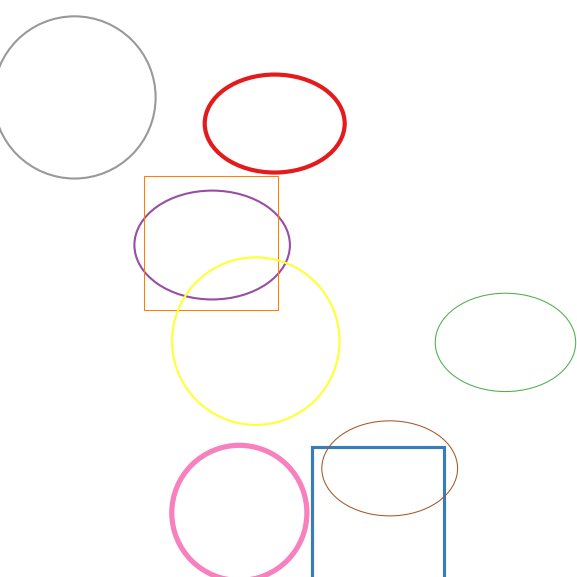[{"shape": "oval", "thickness": 2, "radius": 0.61, "center": [0.476, 0.785]}, {"shape": "square", "thickness": 1.5, "radius": 0.57, "center": [0.655, 0.111]}, {"shape": "oval", "thickness": 0.5, "radius": 0.61, "center": [0.875, 0.406]}, {"shape": "oval", "thickness": 1, "radius": 0.67, "center": [0.367, 0.575]}, {"shape": "square", "thickness": 0.5, "radius": 0.58, "center": [0.366, 0.579]}, {"shape": "circle", "thickness": 1, "radius": 0.73, "center": [0.443, 0.408]}, {"shape": "oval", "thickness": 0.5, "radius": 0.59, "center": [0.675, 0.188]}, {"shape": "circle", "thickness": 2.5, "radius": 0.58, "center": [0.414, 0.111]}, {"shape": "circle", "thickness": 1, "radius": 0.7, "center": [0.129, 0.83]}]